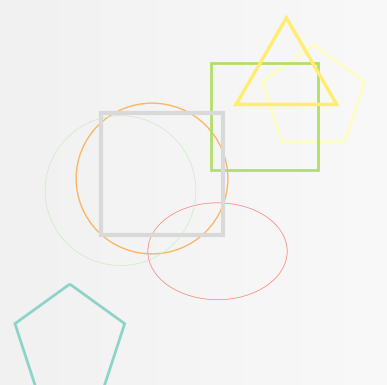[{"shape": "pentagon", "thickness": 2, "radius": 0.74, "center": [0.18, 0.113]}, {"shape": "pentagon", "thickness": 1.5, "radius": 0.69, "center": [0.809, 0.745]}, {"shape": "oval", "thickness": 0.5, "radius": 0.9, "center": [0.561, 0.347]}, {"shape": "circle", "thickness": 1, "radius": 0.98, "center": [0.392, 0.536]}, {"shape": "square", "thickness": 2, "radius": 0.7, "center": [0.683, 0.697]}, {"shape": "square", "thickness": 3, "radius": 0.79, "center": [0.417, 0.548]}, {"shape": "circle", "thickness": 0.5, "radius": 0.97, "center": [0.311, 0.505]}, {"shape": "triangle", "thickness": 2.5, "radius": 0.75, "center": [0.739, 0.804]}]